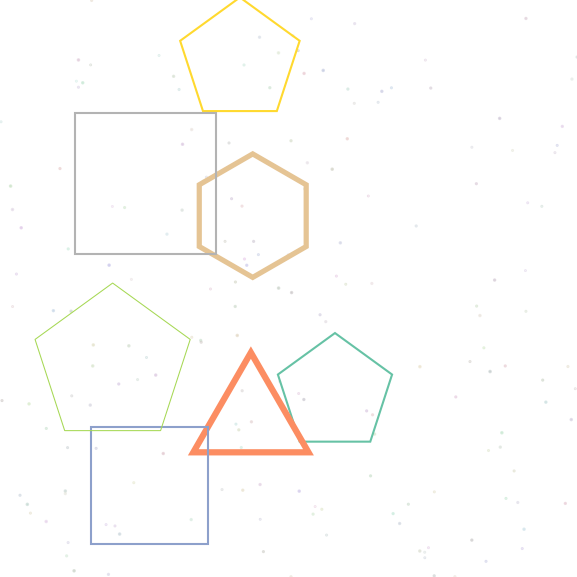[{"shape": "pentagon", "thickness": 1, "radius": 0.52, "center": [0.58, 0.318]}, {"shape": "triangle", "thickness": 3, "radius": 0.58, "center": [0.434, 0.273]}, {"shape": "square", "thickness": 1, "radius": 0.5, "center": [0.259, 0.159]}, {"shape": "pentagon", "thickness": 0.5, "radius": 0.71, "center": [0.195, 0.368]}, {"shape": "pentagon", "thickness": 1, "radius": 0.54, "center": [0.415, 0.895]}, {"shape": "hexagon", "thickness": 2.5, "radius": 0.53, "center": [0.438, 0.626]}, {"shape": "square", "thickness": 1, "radius": 0.61, "center": [0.251, 0.681]}]